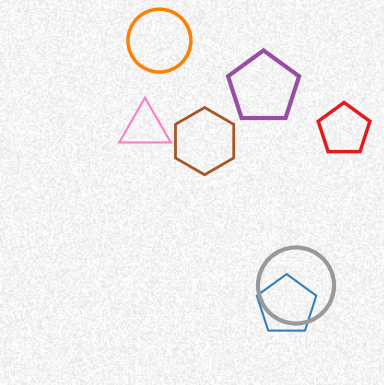[{"shape": "pentagon", "thickness": 2.5, "radius": 0.35, "center": [0.894, 0.663]}, {"shape": "pentagon", "thickness": 1.5, "radius": 0.41, "center": [0.744, 0.207]}, {"shape": "pentagon", "thickness": 3, "radius": 0.49, "center": [0.685, 0.772]}, {"shape": "circle", "thickness": 2.5, "radius": 0.41, "center": [0.414, 0.895]}, {"shape": "hexagon", "thickness": 2, "radius": 0.44, "center": [0.531, 0.633]}, {"shape": "triangle", "thickness": 1.5, "radius": 0.39, "center": [0.377, 0.669]}, {"shape": "circle", "thickness": 3, "radius": 0.49, "center": [0.769, 0.258]}]